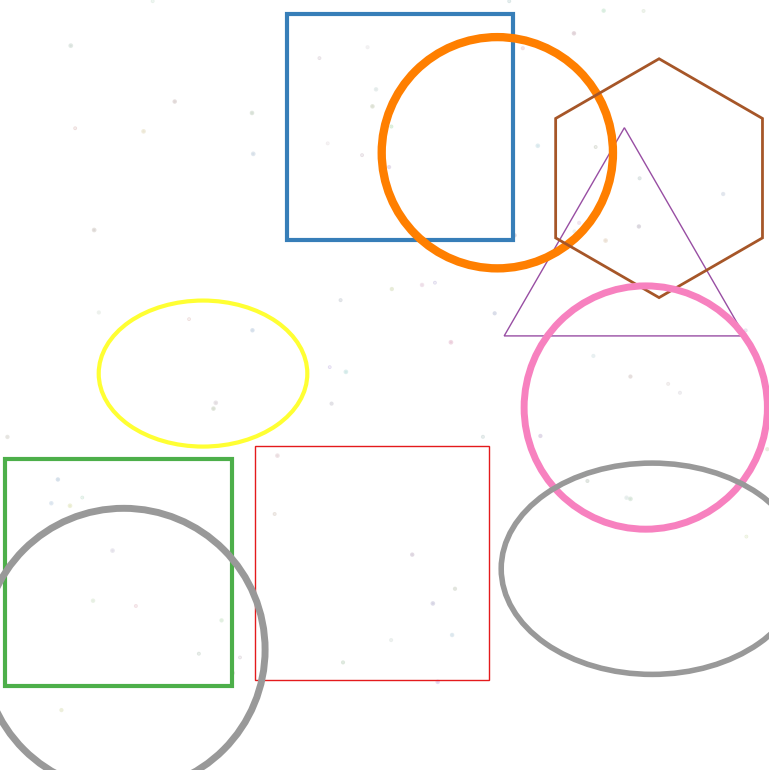[{"shape": "square", "thickness": 0.5, "radius": 0.76, "center": [0.483, 0.269]}, {"shape": "square", "thickness": 1.5, "radius": 0.73, "center": [0.519, 0.835]}, {"shape": "square", "thickness": 1.5, "radius": 0.74, "center": [0.154, 0.257]}, {"shape": "triangle", "thickness": 0.5, "radius": 0.9, "center": [0.811, 0.654]}, {"shape": "circle", "thickness": 3, "radius": 0.75, "center": [0.646, 0.802]}, {"shape": "oval", "thickness": 1.5, "radius": 0.68, "center": [0.264, 0.515]}, {"shape": "hexagon", "thickness": 1, "radius": 0.78, "center": [0.856, 0.769]}, {"shape": "circle", "thickness": 2.5, "radius": 0.79, "center": [0.839, 0.471]}, {"shape": "circle", "thickness": 2.5, "radius": 0.92, "center": [0.161, 0.156]}, {"shape": "oval", "thickness": 2, "radius": 0.98, "center": [0.847, 0.261]}]